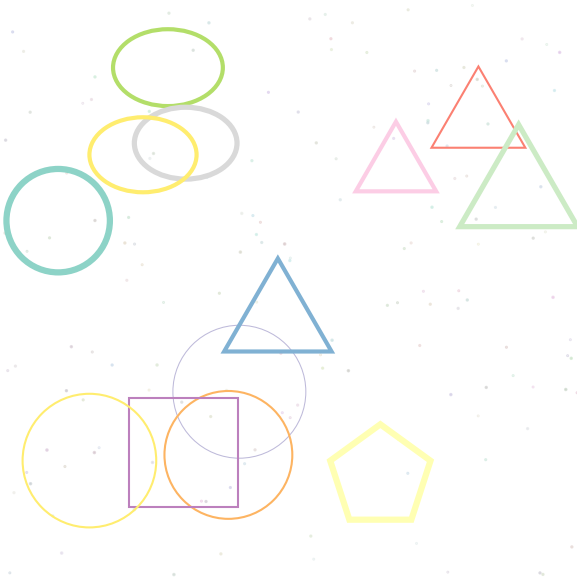[{"shape": "circle", "thickness": 3, "radius": 0.45, "center": [0.101, 0.617]}, {"shape": "pentagon", "thickness": 3, "radius": 0.46, "center": [0.659, 0.173]}, {"shape": "circle", "thickness": 0.5, "radius": 0.58, "center": [0.414, 0.321]}, {"shape": "triangle", "thickness": 1, "radius": 0.47, "center": [0.828, 0.79]}, {"shape": "triangle", "thickness": 2, "radius": 0.54, "center": [0.481, 0.444]}, {"shape": "circle", "thickness": 1, "radius": 0.55, "center": [0.395, 0.211]}, {"shape": "oval", "thickness": 2, "radius": 0.48, "center": [0.291, 0.882]}, {"shape": "triangle", "thickness": 2, "radius": 0.4, "center": [0.686, 0.708]}, {"shape": "oval", "thickness": 2.5, "radius": 0.44, "center": [0.322, 0.751]}, {"shape": "square", "thickness": 1, "radius": 0.47, "center": [0.318, 0.216]}, {"shape": "triangle", "thickness": 2.5, "radius": 0.59, "center": [0.898, 0.666]}, {"shape": "oval", "thickness": 2, "radius": 0.46, "center": [0.248, 0.731]}, {"shape": "circle", "thickness": 1, "radius": 0.58, "center": [0.155, 0.202]}]